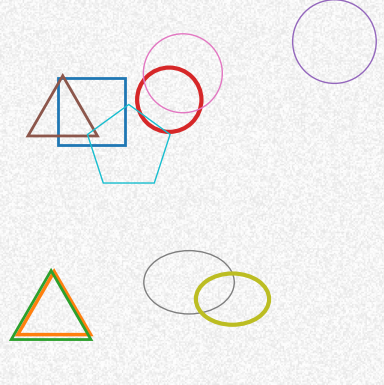[{"shape": "square", "thickness": 2, "radius": 0.44, "center": [0.237, 0.711]}, {"shape": "triangle", "thickness": 2.5, "radius": 0.55, "center": [0.141, 0.186]}, {"shape": "triangle", "thickness": 2, "radius": 0.6, "center": [0.133, 0.178]}, {"shape": "circle", "thickness": 3, "radius": 0.42, "center": [0.44, 0.741]}, {"shape": "circle", "thickness": 1, "radius": 0.54, "center": [0.869, 0.892]}, {"shape": "triangle", "thickness": 2, "radius": 0.52, "center": [0.163, 0.699]}, {"shape": "circle", "thickness": 1, "radius": 0.51, "center": [0.475, 0.81]}, {"shape": "oval", "thickness": 1, "radius": 0.59, "center": [0.491, 0.267]}, {"shape": "oval", "thickness": 3, "radius": 0.48, "center": [0.604, 0.223]}, {"shape": "pentagon", "thickness": 1, "radius": 0.56, "center": [0.334, 0.616]}]